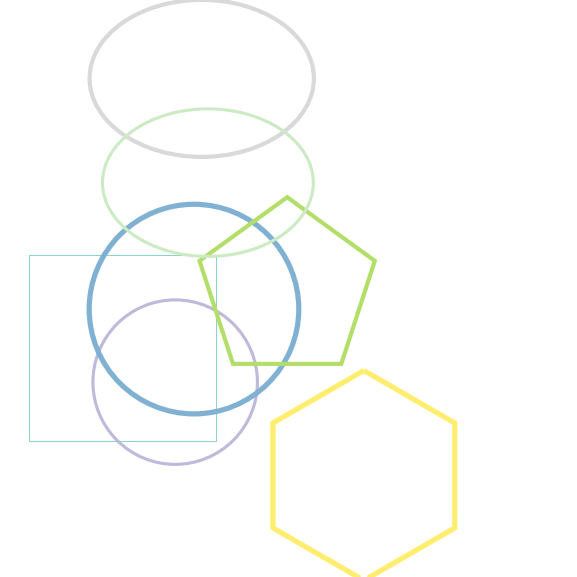[{"shape": "square", "thickness": 0.5, "radius": 0.81, "center": [0.212, 0.396]}, {"shape": "circle", "thickness": 1.5, "radius": 0.71, "center": [0.303, 0.337]}, {"shape": "circle", "thickness": 2.5, "radius": 0.91, "center": [0.336, 0.464]}, {"shape": "pentagon", "thickness": 2, "radius": 0.8, "center": [0.497, 0.498]}, {"shape": "oval", "thickness": 2, "radius": 0.97, "center": [0.349, 0.863]}, {"shape": "oval", "thickness": 1.5, "radius": 0.91, "center": [0.36, 0.683]}, {"shape": "hexagon", "thickness": 2.5, "radius": 0.91, "center": [0.63, 0.176]}]